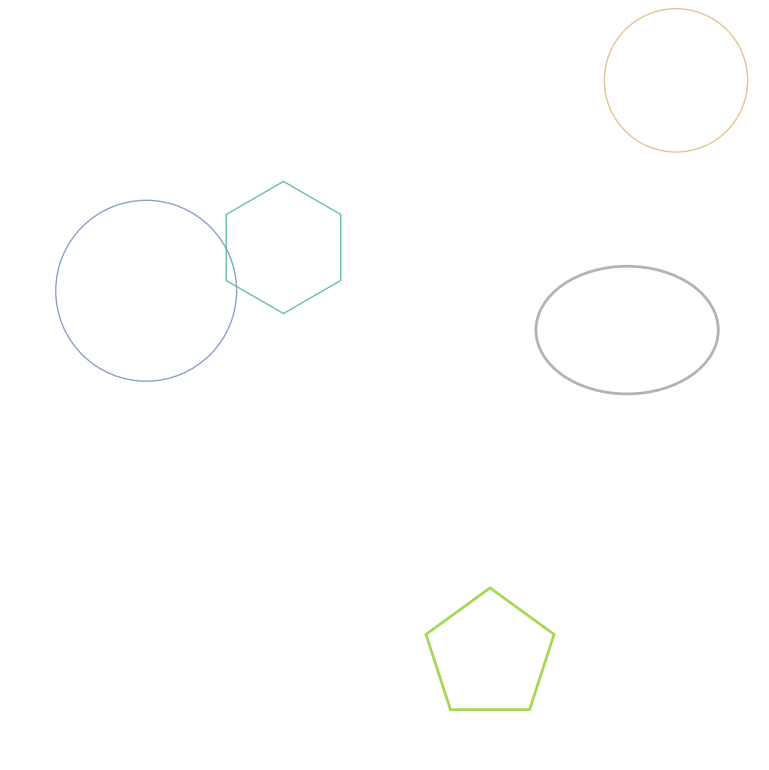[{"shape": "hexagon", "thickness": 0.5, "radius": 0.43, "center": [0.368, 0.679]}, {"shape": "circle", "thickness": 0.5, "radius": 0.59, "center": [0.19, 0.622]}, {"shape": "pentagon", "thickness": 1, "radius": 0.44, "center": [0.636, 0.149]}, {"shape": "circle", "thickness": 0.5, "radius": 0.47, "center": [0.878, 0.896]}, {"shape": "oval", "thickness": 1, "radius": 0.59, "center": [0.814, 0.571]}]